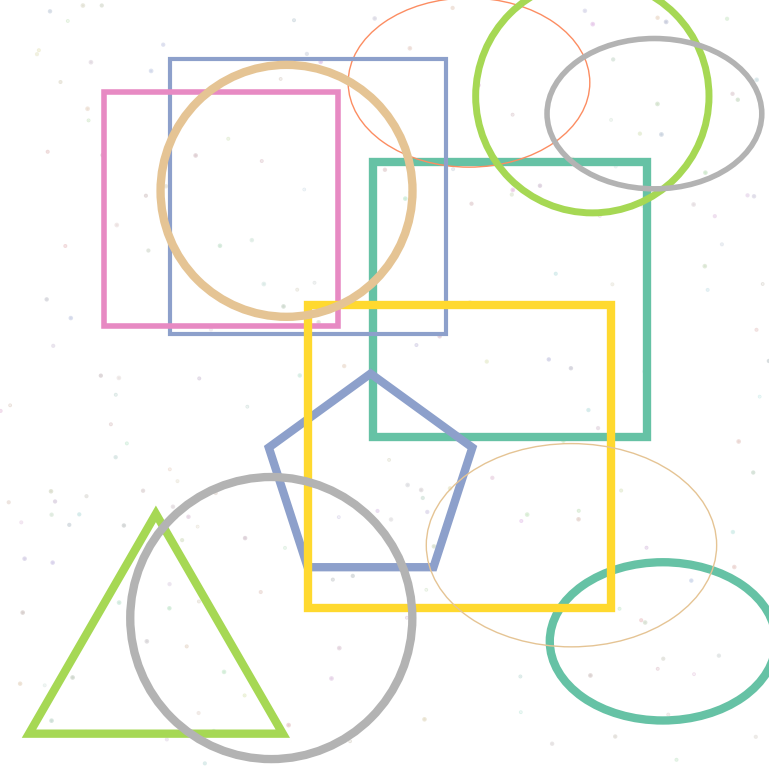[{"shape": "square", "thickness": 3, "radius": 0.89, "center": [0.662, 0.611]}, {"shape": "oval", "thickness": 3, "radius": 0.73, "center": [0.861, 0.167]}, {"shape": "oval", "thickness": 0.5, "radius": 0.78, "center": [0.609, 0.893]}, {"shape": "pentagon", "thickness": 3, "radius": 0.69, "center": [0.481, 0.376]}, {"shape": "square", "thickness": 1.5, "radius": 0.9, "center": [0.4, 0.745]}, {"shape": "square", "thickness": 2, "radius": 0.76, "center": [0.287, 0.729]}, {"shape": "circle", "thickness": 2.5, "radius": 0.76, "center": [0.769, 0.875]}, {"shape": "triangle", "thickness": 3, "radius": 0.95, "center": [0.202, 0.142]}, {"shape": "square", "thickness": 3, "radius": 0.98, "center": [0.597, 0.407]}, {"shape": "circle", "thickness": 3, "radius": 0.82, "center": [0.372, 0.752]}, {"shape": "oval", "thickness": 0.5, "radius": 0.94, "center": [0.742, 0.292]}, {"shape": "circle", "thickness": 3, "radius": 0.92, "center": [0.352, 0.197]}, {"shape": "oval", "thickness": 2, "radius": 0.7, "center": [0.85, 0.852]}]